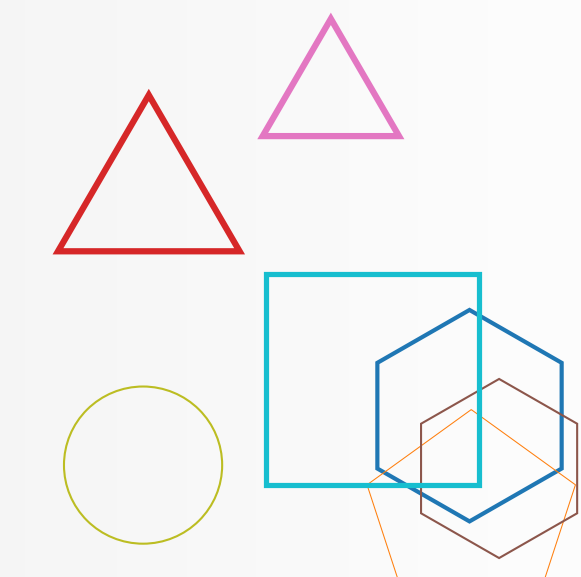[{"shape": "hexagon", "thickness": 2, "radius": 0.92, "center": [0.808, 0.279]}, {"shape": "pentagon", "thickness": 0.5, "radius": 0.94, "center": [0.811, 0.101]}, {"shape": "triangle", "thickness": 3, "radius": 0.9, "center": [0.256, 0.654]}, {"shape": "hexagon", "thickness": 1, "radius": 0.78, "center": [0.859, 0.188]}, {"shape": "triangle", "thickness": 3, "radius": 0.68, "center": [0.569, 0.831]}, {"shape": "circle", "thickness": 1, "radius": 0.68, "center": [0.246, 0.194]}, {"shape": "square", "thickness": 2.5, "radius": 0.91, "center": [0.641, 0.342]}]